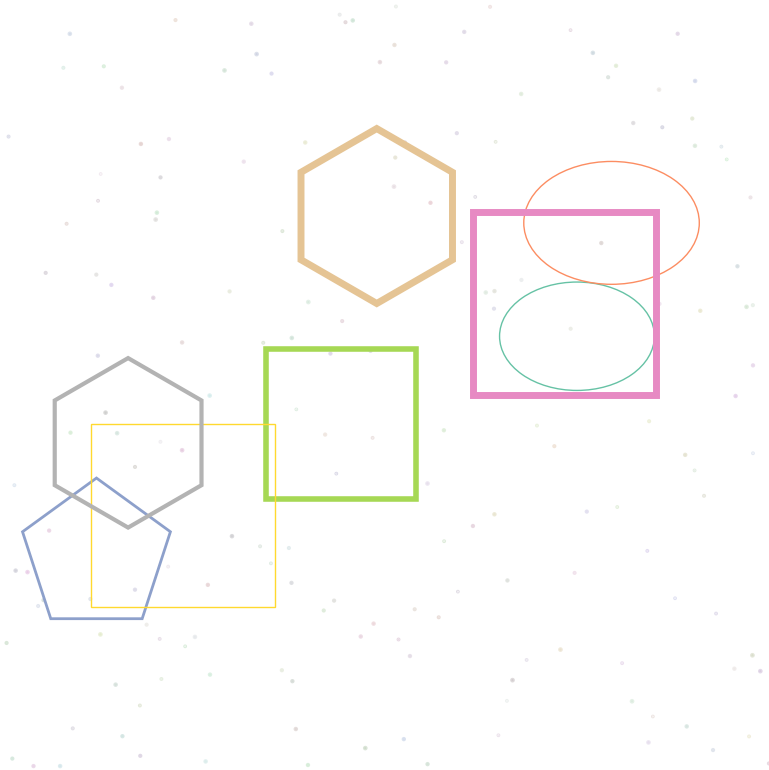[{"shape": "oval", "thickness": 0.5, "radius": 0.5, "center": [0.749, 0.563]}, {"shape": "oval", "thickness": 0.5, "radius": 0.57, "center": [0.794, 0.711]}, {"shape": "pentagon", "thickness": 1, "radius": 0.5, "center": [0.125, 0.278]}, {"shape": "square", "thickness": 2.5, "radius": 0.6, "center": [0.733, 0.606]}, {"shape": "square", "thickness": 2, "radius": 0.49, "center": [0.443, 0.449]}, {"shape": "square", "thickness": 0.5, "radius": 0.6, "center": [0.238, 0.33]}, {"shape": "hexagon", "thickness": 2.5, "radius": 0.57, "center": [0.489, 0.719]}, {"shape": "hexagon", "thickness": 1.5, "radius": 0.55, "center": [0.166, 0.425]}]